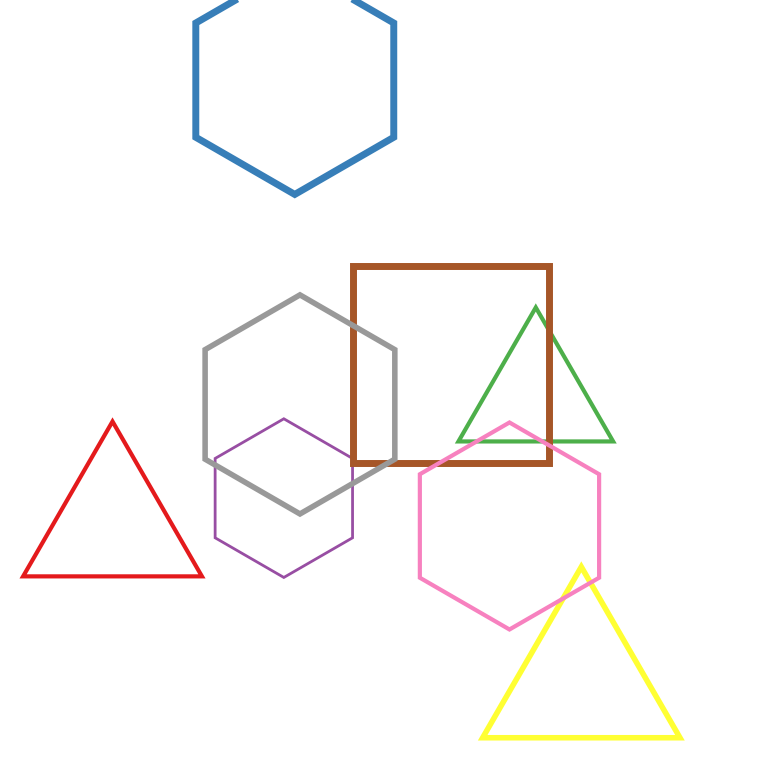[{"shape": "triangle", "thickness": 1.5, "radius": 0.67, "center": [0.146, 0.319]}, {"shape": "hexagon", "thickness": 2.5, "radius": 0.74, "center": [0.383, 0.896]}, {"shape": "triangle", "thickness": 1.5, "radius": 0.58, "center": [0.696, 0.485]}, {"shape": "hexagon", "thickness": 1, "radius": 0.52, "center": [0.369, 0.353]}, {"shape": "triangle", "thickness": 2, "radius": 0.74, "center": [0.755, 0.116]}, {"shape": "square", "thickness": 2.5, "radius": 0.64, "center": [0.586, 0.527]}, {"shape": "hexagon", "thickness": 1.5, "radius": 0.67, "center": [0.662, 0.317]}, {"shape": "hexagon", "thickness": 2, "radius": 0.71, "center": [0.39, 0.475]}]